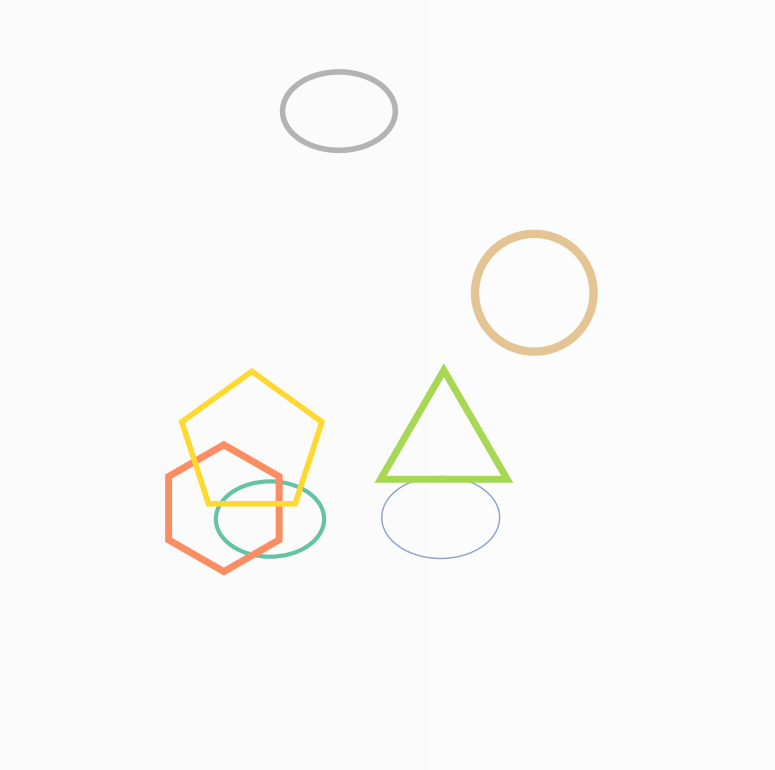[{"shape": "oval", "thickness": 1.5, "radius": 0.35, "center": [0.348, 0.326]}, {"shape": "hexagon", "thickness": 2.5, "radius": 0.41, "center": [0.289, 0.34]}, {"shape": "oval", "thickness": 0.5, "radius": 0.38, "center": [0.569, 0.328]}, {"shape": "triangle", "thickness": 2.5, "radius": 0.47, "center": [0.573, 0.425]}, {"shape": "pentagon", "thickness": 2, "radius": 0.48, "center": [0.325, 0.423]}, {"shape": "circle", "thickness": 3, "radius": 0.38, "center": [0.689, 0.62]}, {"shape": "oval", "thickness": 2, "radius": 0.36, "center": [0.437, 0.856]}]